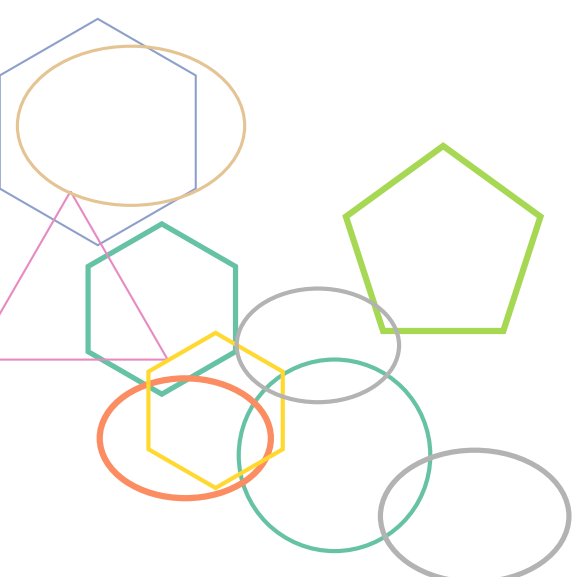[{"shape": "circle", "thickness": 2, "radius": 0.83, "center": [0.579, 0.211]}, {"shape": "hexagon", "thickness": 2.5, "radius": 0.74, "center": [0.28, 0.464]}, {"shape": "oval", "thickness": 3, "radius": 0.74, "center": [0.321, 0.24]}, {"shape": "hexagon", "thickness": 1, "radius": 0.98, "center": [0.169, 0.771]}, {"shape": "triangle", "thickness": 1, "radius": 0.97, "center": [0.122, 0.474]}, {"shape": "pentagon", "thickness": 3, "radius": 0.89, "center": [0.767, 0.569]}, {"shape": "hexagon", "thickness": 2, "radius": 0.67, "center": [0.373, 0.288]}, {"shape": "oval", "thickness": 1.5, "radius": 0.98, "center": [0.227, 0.781]}, {"shape": "oval", "thickness": 2, "radius": 0.7, "center": [0.55, 0.401]}, {"shape": "oval", "thickness": 2.5, "radius": 0.82, "center": [0.822, 0.105]}]